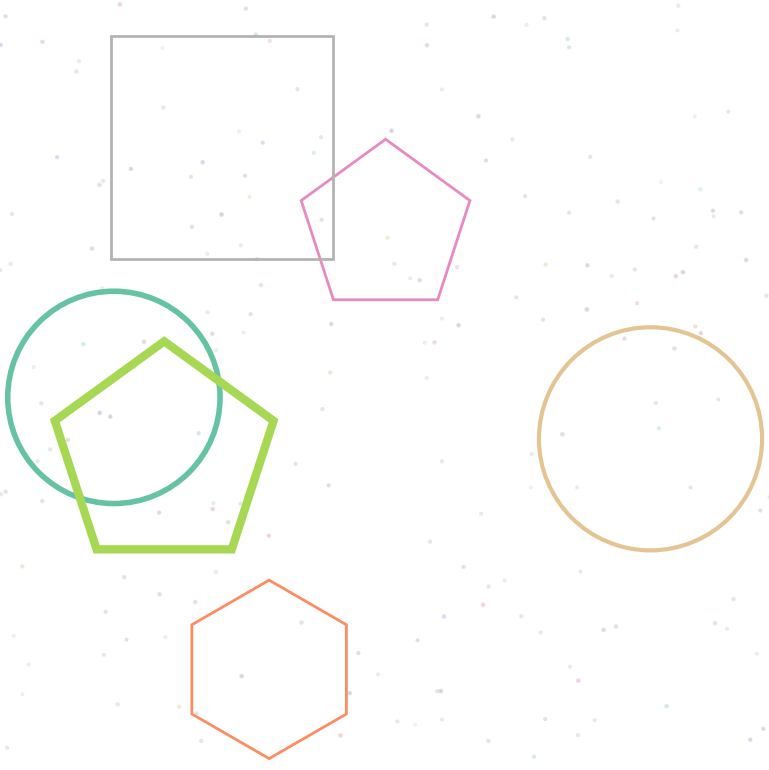[{"shape": "circle", "thickness": 2, "radius": 0.69, "center": [0.148, 0.484]}, {"shape": "hexagon", "thickness": 1, "radius": 0.58, "center": [0.35, 0.131]}, {"shape": "pentagon", "thickness": 1, "radius": 0.58, "center": [0.501, 0.704]}, {"shape": "pentagon", "thickness": 3, "radius": 0.75, "center": [0.213, 0.407]}, {"shape": "circle", "thickness": 1.5, "radius": 0.72, "center": [0.845, 0.43]}, {"shape": "square", "thickness": 1, "radius": 0.72, "center": [0.288, 0.808]}]